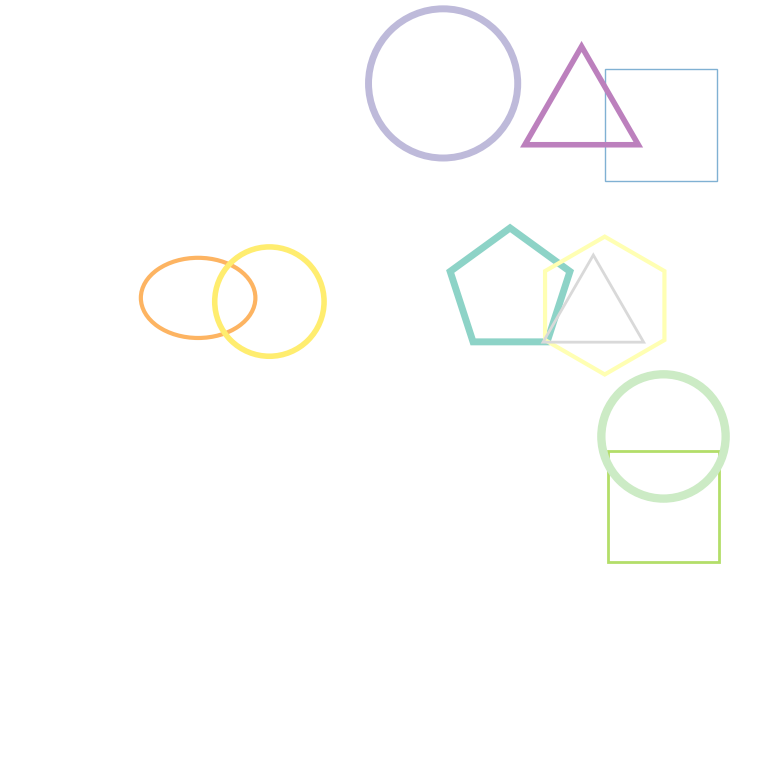[{"shape": "pentagon", "thickness": 2.5, "radius": 0.41, "center": [0.662, 0.622]}, {"shape": "hexagon", "thickness": 1.5, "radius": 0.45, "center": [0.785, 0.603]}, {"shape": "circle", "thickness": 2.5, "radius": 0.48, "center": [0.575, 0.892]}, {"shape": "square", "thickness": 0.5, "radius": 0.36, "center": [0.859, 0.838]}, {"shape": "oval", "thickness": 1.5, "radius": 0.37, "center": [0.257, 0.613]}, {"shape": "square", "thickness": 1, "radius": 0.36, "center": [0.862, 0.342]}, {"shape": "triangle", "thickness": 1, "radius": 0.38, "center": [0.771, 0.593]}, {"shape": "triangle", "thickness": 2, "radius": 0.43, "center": [0.755, 0.855]}, {"shape": "circle", "thickness": 3, "radius": 0.4, "center": [0.862, 0.433]}, {"shape": "circle", "thickness": 2, "radius": 0.36, "center": [0.35, 0.608]}]